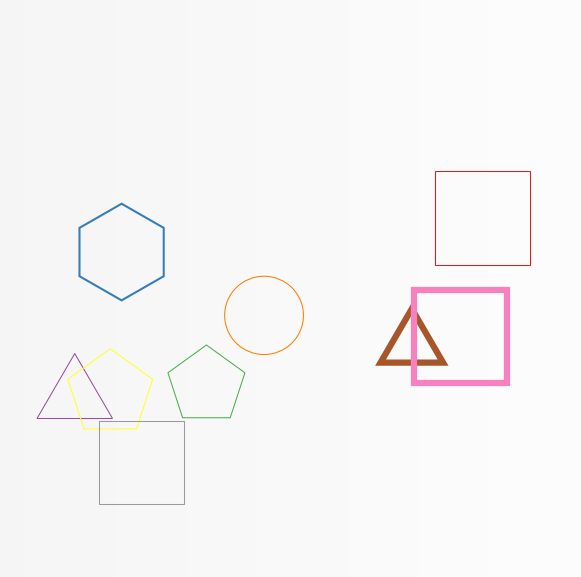[{"shape": "square", "thickness": 0.5, "radius": 0.41, "center": [0.831, 0.622]}, {"shape": "hexagon", "thickness": 1, "radius": 0.42, "center": [0.209, 0.563]}, {"shape": "pentagon", "thickness": 0.5, "radius": 0.35, "center": [0.355, 0.332]}, {"shape": "triangle", "thickness": 0.5, "radius": 0.37, "center": [0.129, 0.312]}, {"shape": "circle", "thickness": 0.5, "radius": 0.34, "center": [0.454, 0.453]}, {"shape": "pentagon", "thickness": 0.5, "radius": 0.38, "center": [0.19, 0.319]}, {"shape": "triangle", "thickness": 3, "radius": 0.31, "center": [0.708, 0.402]}, {"shape": "square", "thickness": 3, "radius": 0.4, "center": [0.792, 0.417]}, {"shape": "square", "thickness": 0.5, "radius": 0.36, "center": [0.244, 0.198]}]